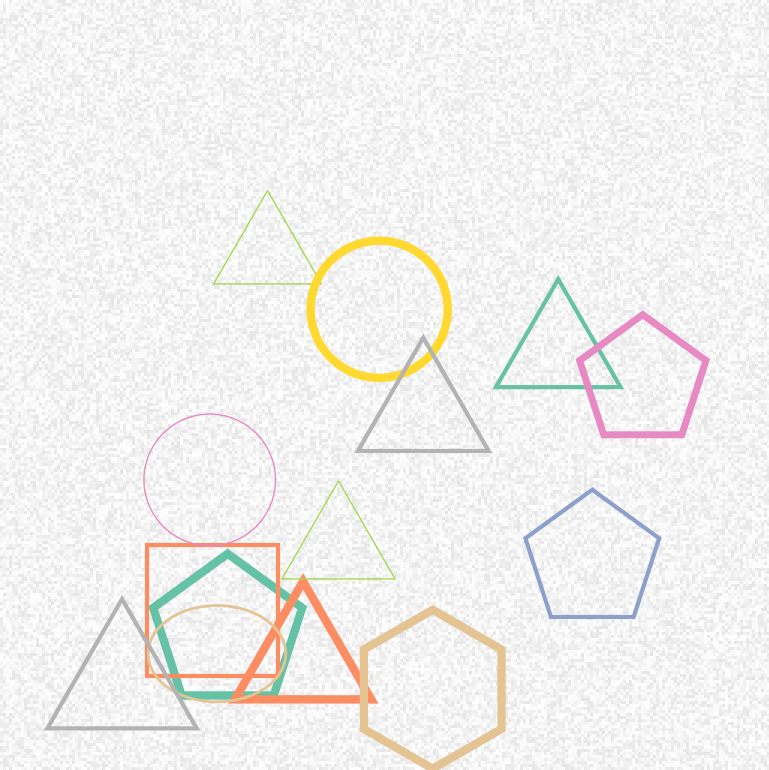[{"shape": "triangle", "thickness": 1.5, "radius": 0.47, "center": [0.725, 0.544]}, {"shape": "pentagon", "thickness": 3, "radius": 0.51, "center": [0.296, 0.179]}, {"shape": "square", "thickness": 1.5, "radius": 0.42, "center": [0.276, 0.207]}, {"shape": "triangle", "thickness": 3, "radius": 0.51, "center": [0.394, 0.143]}, {"shape": "pentagon", "thickness": 1.5, "radius": 0.46, "center": [0.769, 0.273]}, {"shape": "circle", "thickness": 0.5, "radius": 0.43, "center": [0.272, 0.377]}, {"shape": "pentagon", "thickness": 2.5, "radius": 0.43, "center": [0.835, 0.505]}, {"shape": "triangle", "thickness": 0.5, "radius": 0.42, "center": [0.44, 0.291]}, {"shape": "triangle", "thickness": 0.5, "radius": 0.4, "center": [0.347, 0.672]}, {"shape": "circle", "thickness": 3, "radius": 0.45, "center": [0.492, 0.598]}, {"shape": "oval", "thickness": 1, "radius": 0.45, "center": [0.282, 0.151]}, {"shape": "hexagon", "thickness": 3, "radius": 0.52, "center": [0.562, 0.105]}, {"shape": "triangle", "thickness": 1.5, "radius": 0.56, "center": [0.158, 0.11]}, {"shape": "triangle", "thickness": 1.5, "radius": 0.49, "center": [0.55, 0.463]}]